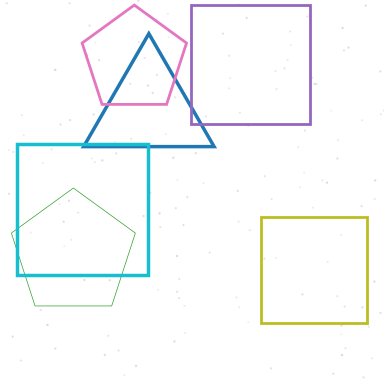[{"shape": "triangle", "thickness": 2.5, "radius": 0.98, "center": [0.387, 0.717]}, {"shape": "pentagon", "thickness": 0.5, "radius": 0.85, "center": [0.191, 0.342]}, {"shape": "square", "thickness": 2, "radius": 0.77, "center": [0.65, 0.832]}, {"shape": "pentagon", "thickness": 2, "radius": 0.71, "center": [0.349, 0.844]}, {"shape": "square", "thickness": 2, "radius": 0.69, "center": [0.816, 0.299]}, {"shape": "square", "thickness": 2.5, "radius": 0.85, "center": [0.215, 0.455]}]